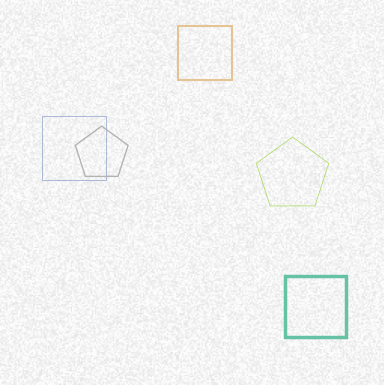[{"shape": "square", "thickness": 2.5, "radius": 0.4, "center": [0.82, 0.205]}, {"shape": "square", "thickness": 0.5, "radius": 0.42, "center": [0.192, 0.615]}, {"shape": "pentagon", "thickness": 0.5, "radius": 0.5, "center": [0.76, 0.545]}, {"shape": "square", "thickness": 1.5, "radius": 0.35, "center": [0.532, 0.863]}, {"shape": "pentagon", "thickness": 1, "radius": 0.36, "center": [0.264, 0.6]}]